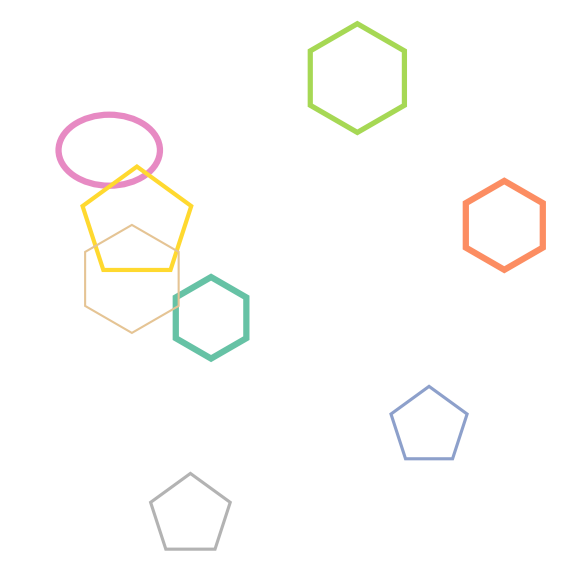[{"shape": "hexagon", "thickness": 3, "radius": 0.35, "center": [0.365, 0.449]}, {"shape": "hexagon", "thickness": 3, "radius": 0.38, "center": [0.873, 0.609]}, {"shape": "pentagon", "thickness": 1.5, "radius": 0.35, "center": [0.743, 0.261]}, {"shape": "oval", "thickness": 3, "radius": 0.44, "center": [0.189, 0.739]}, {"shape": "hexagon", "thickness": 2.5, "radius": 0.47, "center": [0.619, 0.864]}, {"shape": "pentagon", "thickness": 2, "radius": 0.49, "center": [0.237, 0.612]}, {"shape": "hexagon", "thickness": 1, "radius": 0.47, "center": [0.228, 0.516]}, {"shape": "pentagon", "thickness": 1.5, "radius": 0.36, "center": [0.33, 0.107]}]